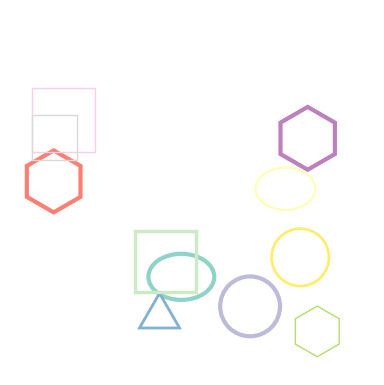[{"shape": "oval", "thickness": 3, "radius": 0.43, "center": [0.471, 0.281]}, {"shape": "oval", "thickness": 1.5, "radius": 0.39, "center": [0.741, 0.51]}, {"shape": "circle", "thickness": 3, "radius": 0.39, "center": [0.65, 0.204]}, {"shape": "hexagon", "thickness": 3, "radius": 0.4, "center": [0.139, 0.529]}, {"shape": "triangle", "thickness": 2, "radius": 0.3, "center": [0.414, 0.178]}, {"shape": "hexagon", "thickness": 1, "radius": 0.33, "center": [0.824, 0.139]}, {"shape": "square", "thickness": 1, "radius": 0.41, "center": [0.165, 0.689]}, {"shape": "square", "thickness": 1, "radius": 0.29, "center": [0.142, 0.643]}, {"shape": "hexagon", "thickness": 3, "radius": 0.41, "center": [0.799, 0.641]}, {"shape": "square", "thickness": 2.5, "radius": 0.39, "center": [0.43, 0.321]}, {"shape": "circle", "thickness": 2, "radius": 0.37, "center": [0.78, 0.332]}]